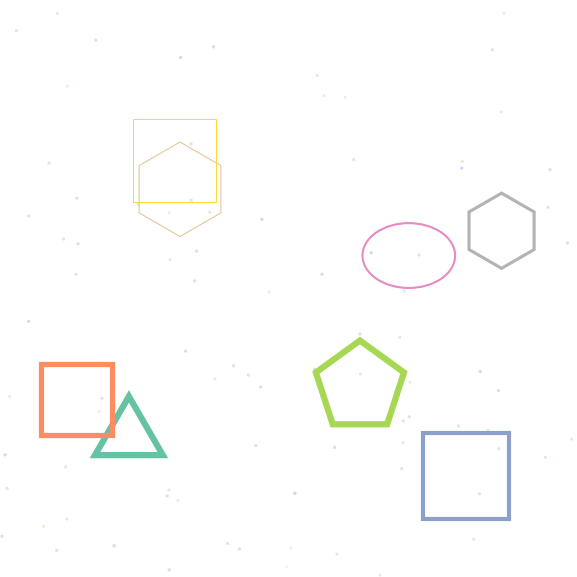[{"shape": "triangle", "thickness": 3, "radius": 0.34, "center": [0.223, 0.245]}, {"shape": "square", "thickness": 2.5, "radius": 0.31, "center": [0.133, 0.307]}, {"shape": "square", "thickness": 2, "radius": 0.37, "center": [0.807, 0.175]}, {"shape": "oval", "thickness": 1, "radius": 0.4, "center": [0.708, 0.557]}, {"shape": "pentagon", "thickness": 3, "radius": 0.4, "center": [0.623, 0.329]}, {"shape": "square", "thickness": 0.5, "radius": 0.36, "center": [0.303, 0.721]}, {"shape": "hexagon", "thickness": 0.5, "radius": 0.41, "center": [0.312, 0.671]}, {"shape": "hexagon", "thickness": 1.5, "radius": 0.33, "center": [0.869, 0.6]}]